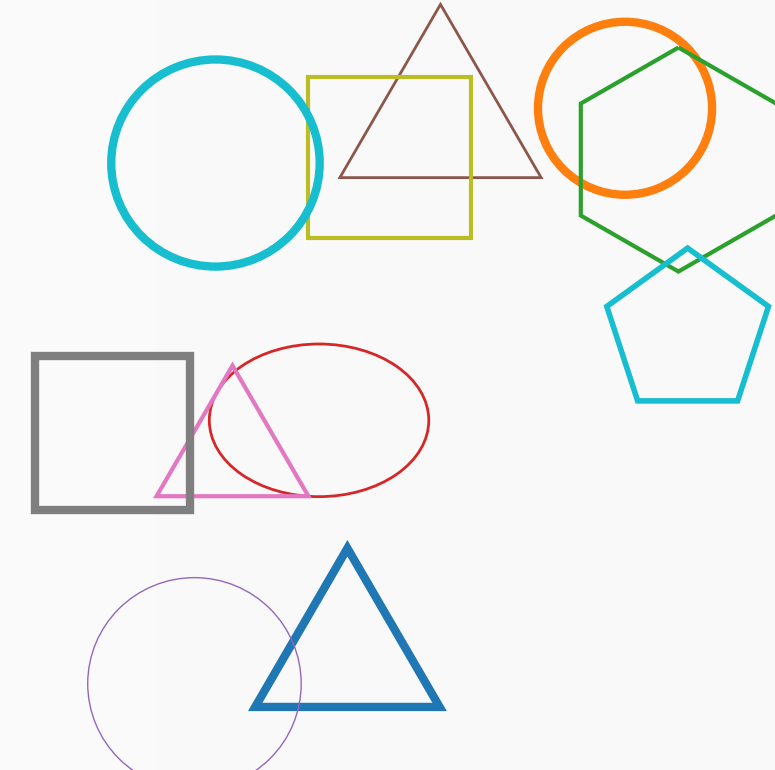[{"shape": "triangle", "thickness": 3, "radius": 0.69, "center": [0.448, 0.151]}, {"shape": "circle", "thickness": 3, "radius": 0.56, "center": [0.807, 0.859]}, {"shape": "hexagon", "thickness": 1.5, "radius": 0.73, "center": [0.875, 0.793]}, {"shape": "oval", "thickness": 1, "radius": 0.71, "center": [0.412, 0.454]}, {"shape": "circle", "thickness": 0.5, "radius": 0.69, "center": [0.251, 0.112]}, {"shape": "triangle", "thickness": 1, "radius": 0.75, "center": [0.568, 0.844]}, {"shape": "triangle", "thickness": 1.5, "radius": 0.57, "center": [0.3, 0.412]}, {"shape": "square", "thickness": 3, "radius": 0.5, "center": [0.146, 0.438]}, {"shape": "square", "thickness": 1.5, "radius": 0.52, "center": [0.503, 0.795]}, {"shape": "circle", "thickness": 3, "radius": 0.67, "center": [0.278, 0.788]}, {"shape": "pentagon", "thickness": 2, "radius": 0.55, "center": [0.887, 0.568]}]